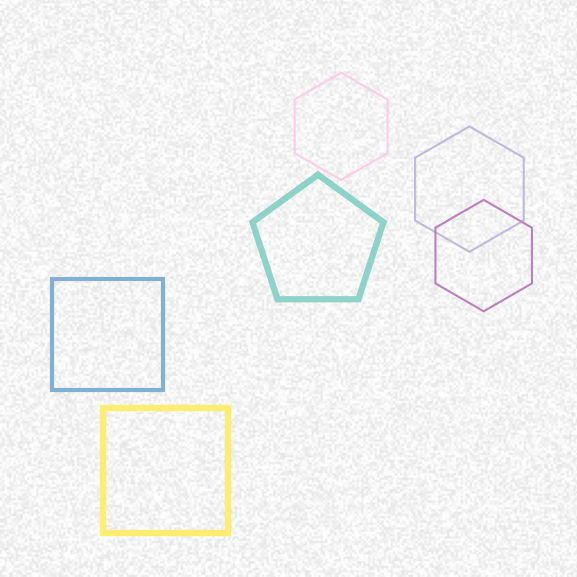[{"shape": "pentagon", "thickness": 3, "radius": 0.6, "center": [0.551, 0.577]}, {"shape": "hexagon", "thickness": 1, "radius": 0.54, "center": [0.813, 0.672]}, {"shape": "square", "thickness": 2, "radius": 0.48, "center": [0.186, 0.42]}, {"shape": "hexagon", "thickness": 1, "radius": 0.46, "center": [0.591, 0.78]}, {"shape": "hexagon", "thickness": 1, "radius": 0.48, "center": [0.838, 0.557]}, {"shape": "square", "thickness": 3, "radius": 0.54, "center": [0.286, 0.184]}]